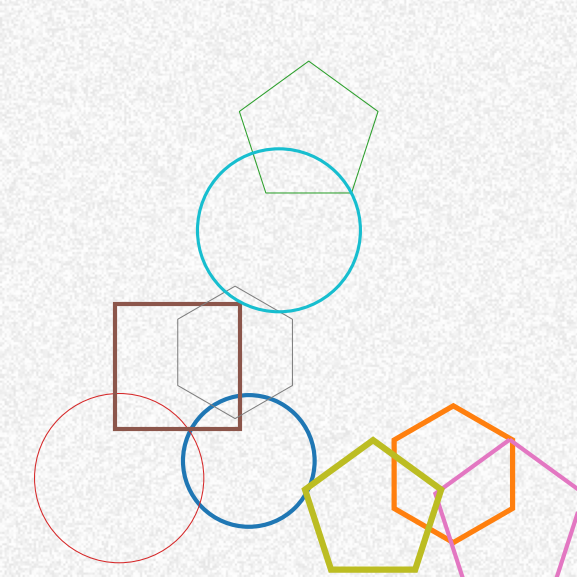[{"shape": "circle", "thickness": 2, "radius": 0.57, "center": [0.431, 0.201]}, {"shape": "hexagon", "thickness": 2.5, "radius": 0.59, "center": [0.785, 0.178]}, {"shape": "pentagon", "thickness": 0.5, "radius": 0.63, "center": [0.535, 0.767]}, {"shape": "circle", "thickness": 0.5, "radius": 0.73, "center": [0.206, 0.171]}, {"shape": "square", "thickness": 2, "radius": 0.54, "center": [0.307, 0.365]}, {"shape": "pentagon", "thickness": 2, "radius": 0.68, "center": [0.883, 0.103]}, {"shape": "hexagon", "thickness": 0.5, "radius": 0.57, "center": [0.407, 0.389]}, {"shape": "pentagon", "thickness": 3, "radius": 0.62, "center": [0.646, 0.113]}, {"shape": "circle", "thickness": 1.5, "radius": 0.71, "center": [0.483, 0.6]}]